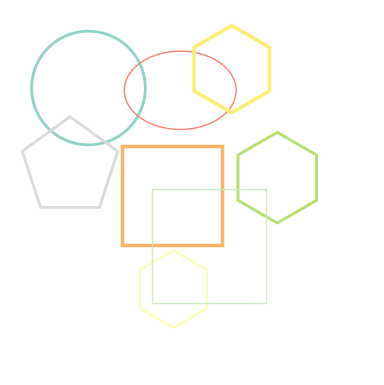[{"shape": "circle", "thickness": 2, "radius": 0.74, "center": [0.23, 0.771]}, {"shape": "hexagon", "thickness": 1.5, "radius": 0.5, "center": [0.451, 0.249]}, {"shape": "oval", "thickness": 1, "radius": 0.73, "center": [0.468, 0.765]}, {"shape": "square", "thickness": 2.5, "radius": 0.65, "center": [0.447, 0.492]}, {"shape": "hexagon", "thickness": 2, "radius": 0.59, "center": [0.72, 0.538]}, {"shape": "pentagon", "thickness": 2, "radius": 0.65, "center": [0.182, 0.567]}, {"shape": "square", "thickness": 1, "radius": 0.74, "center": [0.543, 0.36]}, {"shape": "hexagon", "thickness": 2.5, "radius": 0.57, "center": [0.602, 0.82]}]